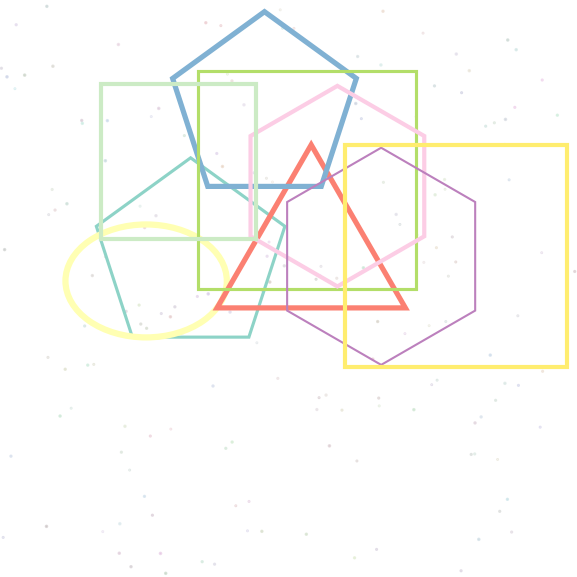[{"shape": "pentagon", "thickness": 1.5, "radius": 0.86, "center": [0.33, 0.554]}, {"shape": "oval", "thickness": 3, "radius": 0.7, "center": [0.253, 0.513]}, {"shape": "triangle", "thickness": 2.5, "radius": 0.94, "center": [0.539, 0.56]}, {"shape": "pentagon", "thickness": 2.5, "radius": 0.84, "center": [0.458, 0.812]}, {"shape": "square", "thickness": 1.5, "radius": 0.95, "center": [0.532, 0.687]}, {"shape": "hexagon", "thickness": 2, "radius": 0.87, "center": [0.584, 0.677]}, {"shape": "hexagon", "thickness": 1, "radius": 0.94, "center": [0.66, 0.555]}, {"shape": "square", "thickness": 2, "radius": 0.67, "center": [0.309, 0.72]}, {"shape": "square", "thickness": 2, "radius": 0.96, "center": [0.79, 0.556]}]